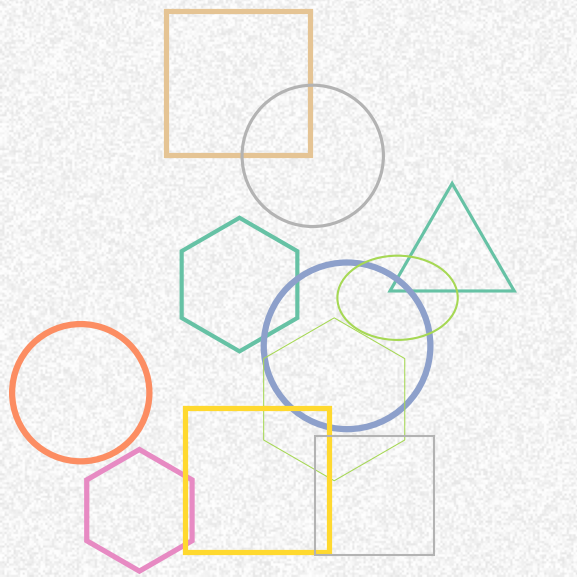[{"shape": "hexagon", "thickness": 2, "radius": 0.58, "center": [0.415, 0.506]}, {"shape": "triangle", "thickness": 1.5, "radius": 0.62, "center": [0.783, 0.557]}, {"shape": "circle", "thickness": 3, "radius": 0.59, "center": [0.14, 0.319]}, {"shape": "circle", "thickness": 3, "radius": 0.72, "center": [0.601, 0.4]}, {"shape": "hexagon", "thickness": 2.5, "radius": 0.53, "center": [0.241, 0.115]}, {"shape": "hexagon", "thickness": 0.5, "radius": 0.71, "center": [0.579, 0.308]}, {"shape": "oval", "thickness": 1, "radius": 0.52, "center": [0.688, 0.483]}, {"shape": "square", "thickness": 2.5, "radius": 0.62, "center": [0.446, 0.168]}, {"shape": "square", "thickness": 2.5, "radius": 0.62, "center": [0.412, 0.856]}, {"shape": "circle", "thickness": 1.5, "radius": 0.61, "center": [0.542, 0.729]}, {"shape": "square", "thickness": 1, "radius": 0.52, "center": [0.649, 0.141]}]